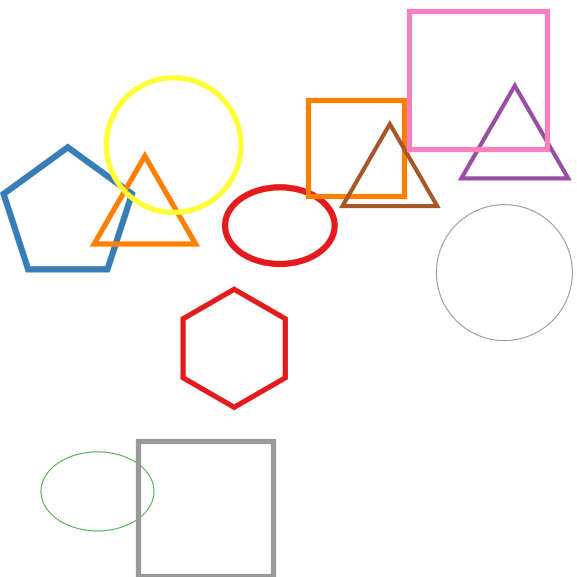[{"shape": "oval", "thickness": 3, "radius": 0.47, "center": [0.485, 0.608]}, {"shape": "hexagon", "thickness": 2.5, "radius": 0.51, "center": [0.406, 0.396]}, {"shape": "pentagon", "thickness": 3, "radius": 0.58, "center": [0.117, 0.627]}, {"shape": "oval", "thickness": 0.5, "radius": 0.49, "center": [0.169, 0.148]}, {"shape": "triangle", "thickness": 2, "radius": 0.53, "center": [0.891, 0.744]}, {"shape": "triangle", "thickness": 2.5, "radius": 0.51, "center": [0.251, 0.627]}, {"shape": "square", "thickness": 2.5, "radius": 0.42, "center": [0.617, 0.743]}, {"shape": "circle", "thickness": 2.5, "radius": 0.58, "center": [0.301, 0.748]}, {"shape": "triangle", "thickness": 2, "radius": 0.47, "center": [0.675, 0.69]}, {"shape": "square", "thickness": 2.5, "radius": 0.6, "center": [0.828, 0.861]}, {"shape": "circle", "thickness": 0.5, "radius": 0.59, "center": [0.873, 0.527]}, {"shape": "square", "thickness": 2.5, "radius": 0.59, "center": [0.356, 0.118]}]